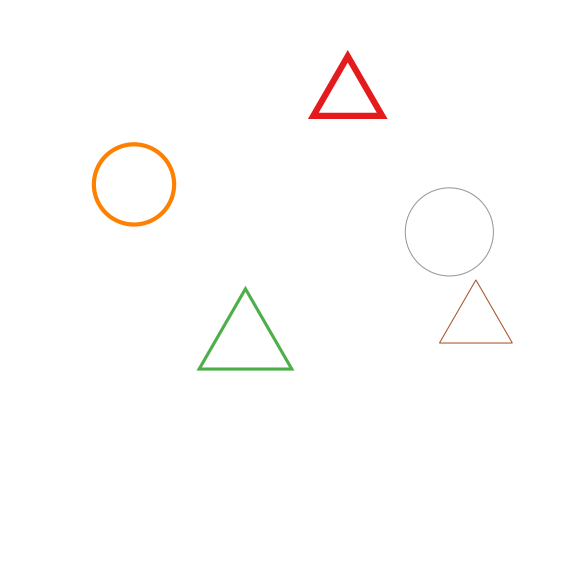[{"shape": "triangle", "thickness": 3, "radius": 0.34, "center": [0.602, 0.833]}, {"shape": "triangle", "thickness": 1.5, "radius": 0.46, "center": [0.425, 0.406]}, {"shape": "circle", "thickness": 2, "radius": 0.35, "center": [0.232, 0.68]}, {"shape": "triangle", "thickness": 0.5, "radius": 0.36, "center": [0.824, 0.442]}, {"shape": "circle", "thickness": 0.5, "radius": 0.38, "center": [0.778, 0.598]}]